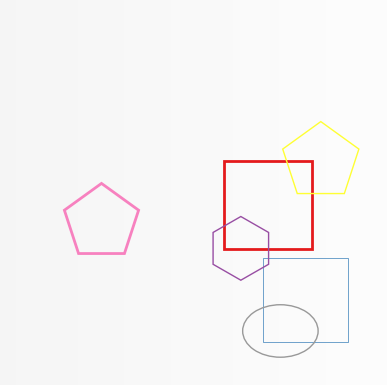[{"shape": "square", "thickness": 2, "radius": 0.57, "center": [0.692, 0.468]}, {"shape": "square", "thickness": 0.5, "radius": 0.55, "center": [0.787, 0.221]}, {"shape": "hexagon", "thickness": 1, "radius": 0.41, "center": [0.622, 0.355]}, {"shape": "pentagon", "thickness": 1, "radius": 0.52, "center": [0.828, 0.581]}, {"shape": "pentagon", "thickness": 2, "radius": 0.5, "center": [0.262, 0.423]}, {"shape": "oval", "thickness": 1, "radius": 0.49, "center": [0.724, 0.14]}]